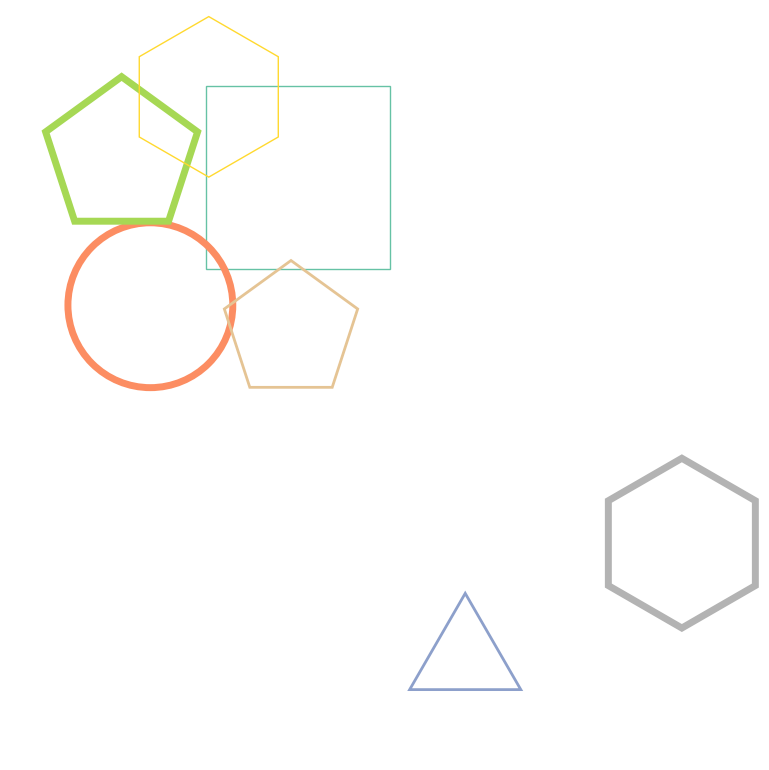[{"shape": "square", "thickness": 0.5, "radius": 0.6, "center": [0.388, 0.77]}, {"shape": "circle", "thickness": 2.5, "radius": 0.54, "center": [0.195, 0.604]}, {"shape": "triangle", "thickness": 1, "radius": 0.42, "center": [0.604, 0.146]}, {"shape": "pentagon", "thickness": 2.5, "radius": 0.52, "center": [0.158, 0.797]}, {"shape": "hexagon", "thickness": 0.5, "radius": 0.52, "center": [0.271, 0.874]}, {"shape": "pentagon", "thickness": 1, "radius": 0.46, "center": [0.378, 0.571]}, {"shape": "hexagon", "thickness": 2.5, "radius": 0.55, "center": [0.886, 0.295]}]